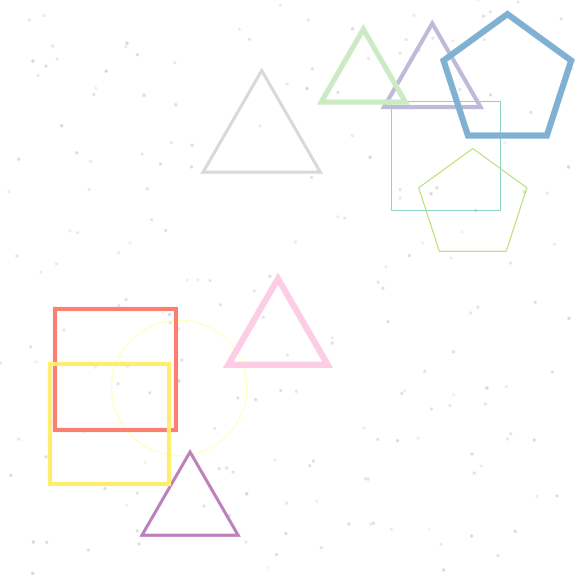[{"shape": "square", "thickness": 0.5, "radius": 0.47, "center": [0.771, 0.73]}, {"shape": "circle", "thickness": 0.5, "radius": 0.59, "center": [0.31, 0.328]}, {"shape": "triangle", "thickness": 2, "radius": 0.48, "center": [0.749, 0.862]}, {"shape": "square", "thickness": 2, "radius": 0.53, "center": [0.2, 0.36]}, {"shape": "pentagon", "thickness": 3, "radius": 0.58, "center": [0.879, 0.858]}, {"shape": "pentagon", "thickness": 0.5, "radius": 0.49, "center": [0.819, 0.644]}, {"shape": "triangle", "thickness": 3, "radius": 0.5, "center": [0.481, 0.417]}, {"shape": "triangle", "thickness": 1.5, "radius": 0.59, "center": [0.453, 0.76]}, {"shape": "triangle", "thickness": 1.5, "radius": 0.48, "center": [0.329, 0.12]}, {"shape": "triangle", "thickness": 2.5, "radius": 0.42, "center": [0.629, 0.864]}, {"shape": "square", "thickness": 2, "radius": 0.52, "center": [0.19, 0.265]}]